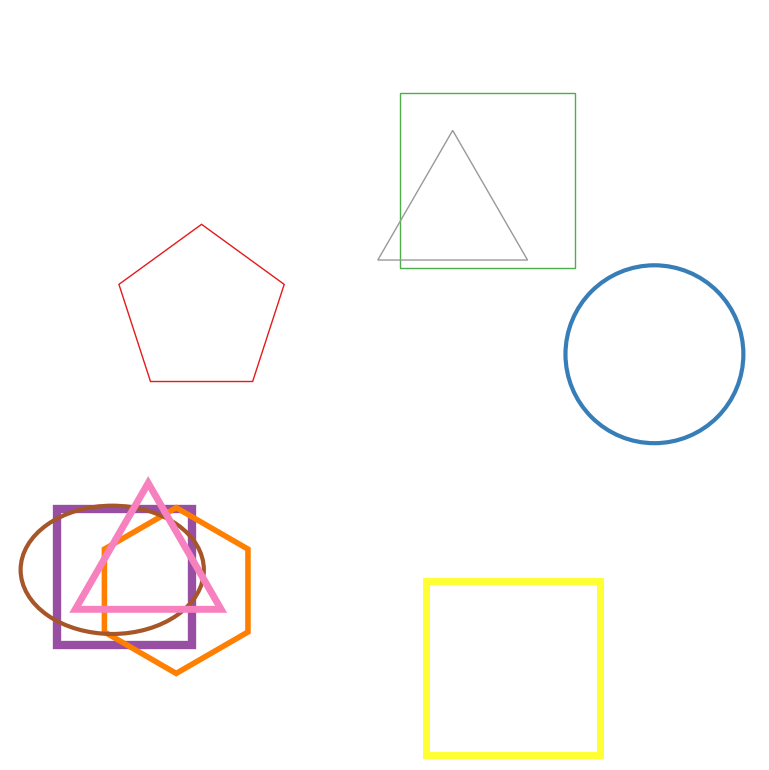[{"shape": "pentagon", "thickness": 0.5, "radius": 0.56, "center": [0.262, 0.596]}, {"shape": "circle", "thickness": 1.5, "radius": 0.58, "center": [0.85, 0.54]}, {"shape": "square", "thickness": 0.5, "radius": 0.57, "center": [0.633, 0.766]}, {"shape": "square", "thickness": 3, "radius": 0.44, "center": [0.162, 0.251]}, {"shape": "hexagon", "thickness": 2, "radius": 0.54, "center": [0.229, 0.233]}, {"shape": "square", "thickness": 2.5, "radius": 0.56, "center": [0.666, 0.132]}, {"shape": "oval", "thickness": 1.5, "radius": 0.59, "center": [0.146, 0.26]}, {"shape": "triangle", "thickness": 2.5, "radius": 0.55, "center": [0.192, 0.263]}, {"shape": "triangle", "thickness": 0.5, "radius": 0.56, "center": [0.588, 0.718]}]